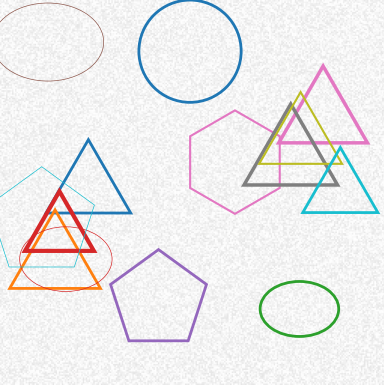[{"shape": "circle", "thickness": 2, "radius": 0.66, "center": [0.494, 0.867]}, {"shape": "triangle", "thickness": 2, "radius": 0.63, "center": [0.23, 0.51]}, {"shape": "triangle", "thickness": 2, "radius": 0.68, "center": [0.143, 0.319]}, {"shape": "oval", "thickness": 2, "radius": 0.51, "center": [0.778, 0.197]}, {"shape": "triangle", "thickness": 3, "radius": 0.52, "center": [0.154, 0.4]}, {"shape": "oval", "thickness": 0.5, "radius": 0.6, "center": [0.171, 0.327]}, {"shape": "pentagon", "thickness": 2, "radius": 0.65, "center": [0.412, 0.221]}, {"shape": "oval", "thickness": 0.5, "radius": 0.72, "center": [0.124, 0.891]}, {"shape": "triangle", "thickness": 2.5, "radius": 0.66, "center": [0.839, 0.695]}, {"shape": "hexagon", "thickness": 1.5, "radius": 0.67, "center": [0.61, 0.579]}, {"shape": "triangle", "thickness": 2.5, "radius": 0.7, "center": [0.755, 0.59]}, {"shape": "triangle", "thickness": 1.5, "radius": 0.62, "center": [0.781, 0.637]}, {"shape": "pentagon", "thickness": 0.5, "radius": 0.72, "center": [0.108, 0.423]}, {"shape": "triangle", "thickness": 2, "radius": 0.56, "center": [0.884, 0.504]}]